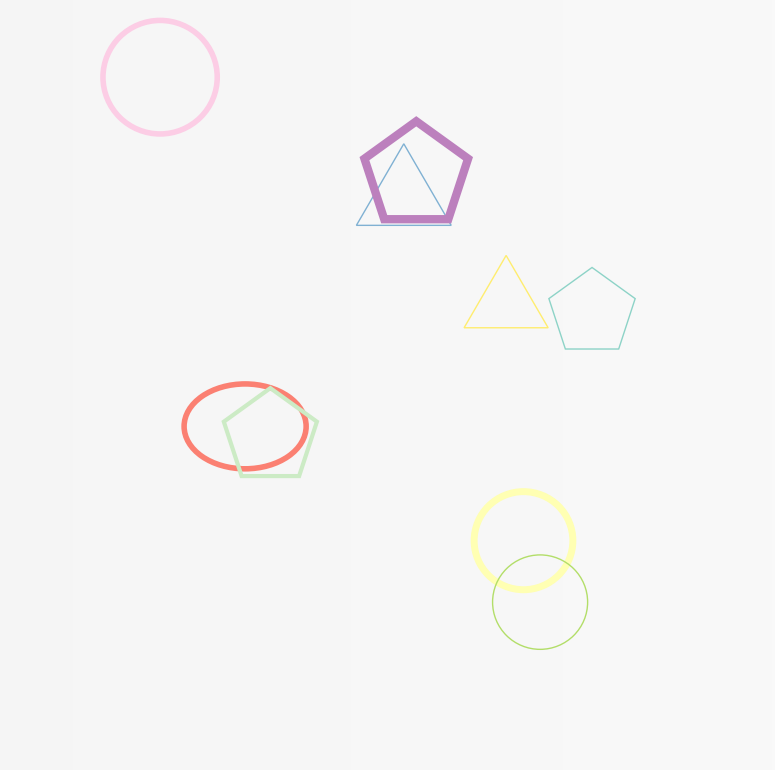[{"shape": "pentagon", "thickness": 0.5, "radius": 0.29, "center": [0.764, 0.594]}, {"shape": "circle", "thickness": 2.5, "radius": 0.32, "center": [0.675, 0.298]}, {"shape": "oval", "thickness": 2, "radius": 0.39, "center": [0.316, 0.446]}, {"shape": "triangle", "thickness": 0.5, "radius": 0.35, "center": [0.521, 0.743]}, {"shape": "circle", "thickness": 0.5, "radius": 0.31, "center": [0.697, 0.218]}, {"shape": "circle", "thickness": 2, "radius": 0.37, "center": [0.207, 0.9]}, {"shape": "pentagon", "thickness": 3, "radius": 0.35, "center": [0.537, 0.772]}, {"shape": "pentagon", "thickness": 1.5, "radius": 0.32, "center": [0.349, 0.433]}, {"shape": "triangle", "thickness": 0.5, "radius": 0.31, "center": [0.653, 0.606]}]